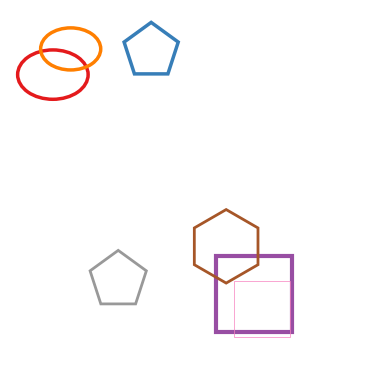[{"shape": "oval", "thickness": 2.5, "radius": 0.46, "center": [0.137, 0.806]}, {"shape": "pentagon", "thickness": 2.5, "radius": 0.37, "center": [0.393, 0.868]}, {"shape": "square", "thickness": 3, "radius": 0.49, "center": [0.659, 0.238]}, {"shape": "oval", "thickness": 2.5, "radius": 0.39, "center": [0.184, 0.873]}, {"shape": "hexagon", "thickness": 2, "radius": 0.48, "center": [0.587, 0.36]}, {"shape": "square", "thickness": 0.5, "radius": 0.36, "center": [0.68, 0.198]}, {"shape": "pentagon", "thickness": 2, "radius": 0.38, "center": [0.307, 0.273]}]